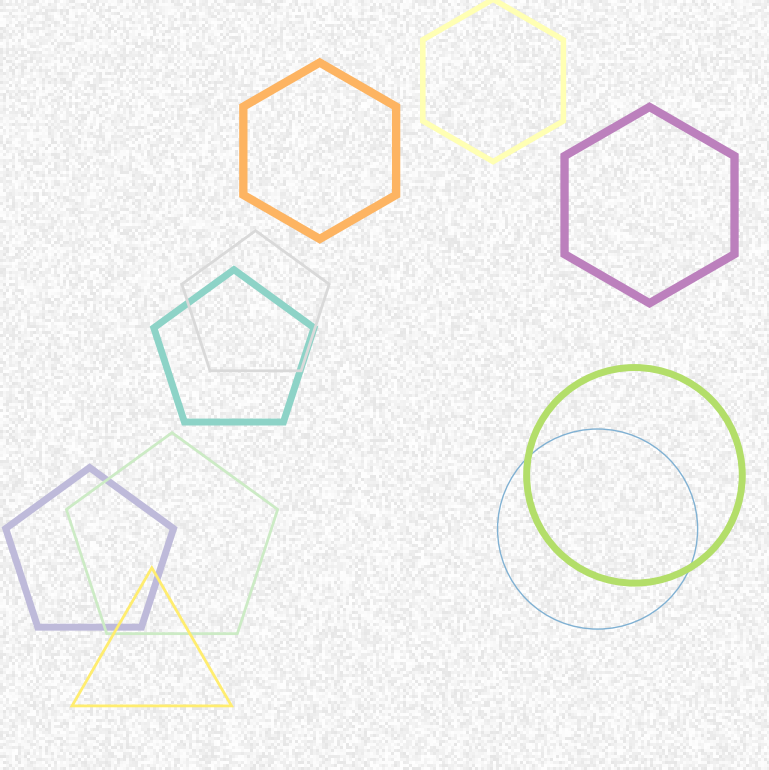[{"shape": "pentagon", "thickness": 2.5, "radius": 0.55, "center": [0.304, 0.54]}, {"shape": "hexagon", "thickness": 2, "radius": 0.53, "center": [0.64, 0.896]}, {"shape": "pentagon", "thickness": 2.5, "radius": 0.57, "center": [0.116, 0.278]}, {"shape": "circle", "thickness": 0.5, "radius": 0.65, "center": [0.776, 0.313]}, {"shape": "hexagon", "thickness": 3, "radius": 0.57, "center": [0.415, 0.804]}, {"shape": "circle", "thickness": 2.5, "radius": 0.7, "center": [0.824, 0.383]}, {"shape": "pentagon", "thickness": 1, "radius": 0.5, "center": [0.332, 0.6]}, {"shape": "hexagon", "thickness": 3, "radius": 0.64, "center": [0.844, 0.734]}, {"shape": "pentagon", "thickness": 1, "radius": 0.72, "center": [0.223, 0.294]}, {"shape": "triangle", "thickness": 1, "radius": 0.6, "center": [0.197, 0.143]}]